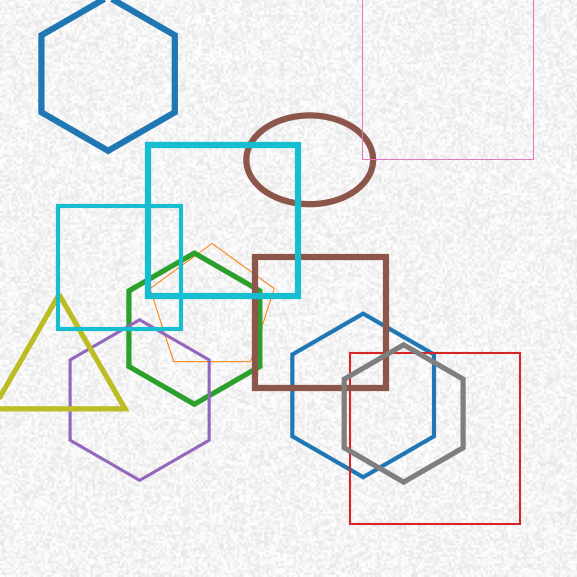[{"shape": "hexagon", "thickness": 2, "radius": 0.71, "center": [0.629, 0.314]}, {"shape": "hexagon", "thickness": 3, "radius": 0.67, "center": [0.187, 0.871]}, {"shape": "pentagon", "thickness": 0.5, "radius": 0.57, "center": [0.367, 0.464]}, {"shape": "hexagon", "thickness": 2.5, "radius": 0.65, "center": [0.337, 0.43]}, {"shape": "square", "thickness": 1, "radius": 0.74, "center": [0.753, 0.239]}, {"shape": "hexagon", "thickness": 1.5, "radius": 0.7, "center": [0.242, 0.306]}, {"shape": "square", "thickness": 3, "radius": 0.57, "center": [0.555, 0.441]}, {"shape": "oval", "thickness": 3, "radius": 0.55, "center": [0.536, 0.722]}, {"shape": "square", "thickness": 0.5, "radius": 0.74, "center": [0.775, 0.871]}, {"shape": "hexagon", "thickness": 2.5, "radius": 0.59, "center": [0.699, 0.283]}, {"shape": "triangle", "thickness": 2.5, "radius": 0.66, "center": [0.102, 0.357]}, {"shape": "square", "thickness": 2, "radius": 0.53, "center": [0.207, 0.536]}, {"shape": "square", "thickness": 3, "radius": 0.65, "center": [0.386, 0.617]}]